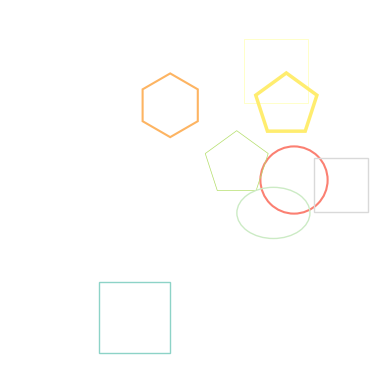[{"shape": "square", "thickness": 1, "radius": 0.46, "center": [0.349, 0.175]}, {"shape": "square", "thickness": 0.5, "radius": 0.42, "center": [0.717, 0.816]}, {"shape": "circle", "thickness": 1.5, "radius": 0.44, "center": [0.764, 0.532]}, {"shape": "hexagon", "thickness": 1.5, "radius": 0.41, "center": [0.442, 0.727]}, {"shape": "pentagon", "thickness": 0.5, "radius": 0.43, "center": [0.615, 0.575]}, {"shape": "square", "thickness": 1, "radius": 0.35, "center": [0.885, 0.52]}, {"shape": "oval", "thickness": 1, "radius": 0.47, "center": [0.71, 0.447]}, {"shape": "pentagon", "thickness": 2.5, "radius": 0.42, "center": [0.744, 0.727]}]